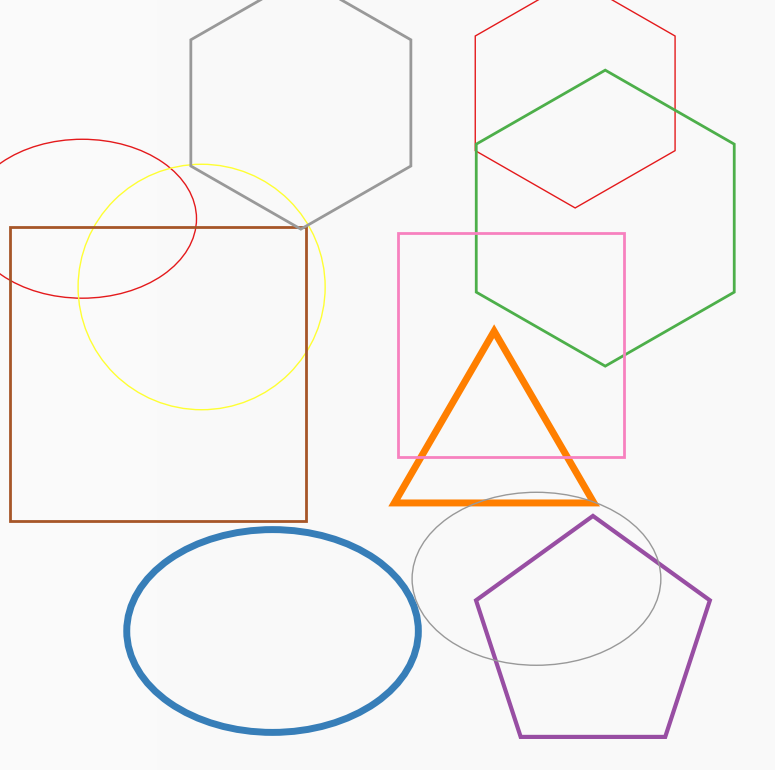[{"shape": "hexagon", "thickness": 0.5, "radius": 0.74, "center": [0.742, 0.879]}, {"shape": "oval", "thickness": 0.5, "radius": 0.74, "center": [0.106, 0.716]}, {"shape": "oval", "thickness": 2.5, "radius": 0.94, "center": [0.352, 0.181]}, {"shape": "hexagon", "thickness": 1, "radius": 0.96, "center": [0.781, 0.717]}, {"shape": "pentagon", "thickness": 1.5, "radius": 0.79, "center": [0.765, 0.171]}, {"shape": "triangle", "thickness": 2.5, "radius": 0.74, "center": [0.638, 0.421]}, {"shape": "circle", "thickness": 0.5, "radius": 0.8, "center": [0.26, 0.627]}, {"shape": "square", "thickness": 1, "radius": 0.95, "center": [0.204, 0.514]}, {"shape": "square", "thickness": 1, "radius": 0.73, "center": [0.66, 0.552]}, {"shape": "hexagon", "thickness": 1, "radius": 0.82, "center": [0.388, 0.866]}, {"shape": "oval", "thickness": 0.5, "radius": 0.8, "center": [0.692, 0.248]}]